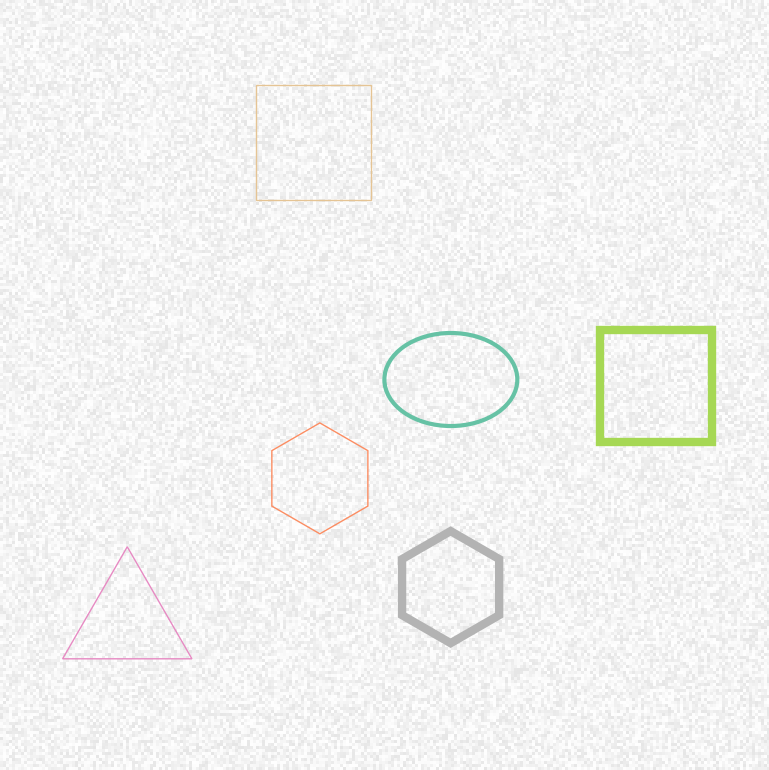[{"shape": "oval", "thickness": 1.5, "radius": 0.43, "center": [0.586, 0.507]}, {"shape": "hexagon", "thickness": 0.5, "radius": 0.36, "center": [0.415, 0.379]}, {"shape": "triangle", "thickness": 0.5, "radius": 0.48, "center": [0.165, 0.193]}, {"shape": "square", "thickness": 3, "radius": 0.36, "center": [0.852, 0.499]}, {"shape": "square", "thickness": 0.5, "radius": 0.37, "center": [0.407, 0.815]}, {"shape": "hexagon", "thickness": 3, "radius": 0.36, "center": [0.585, 0.238]}]